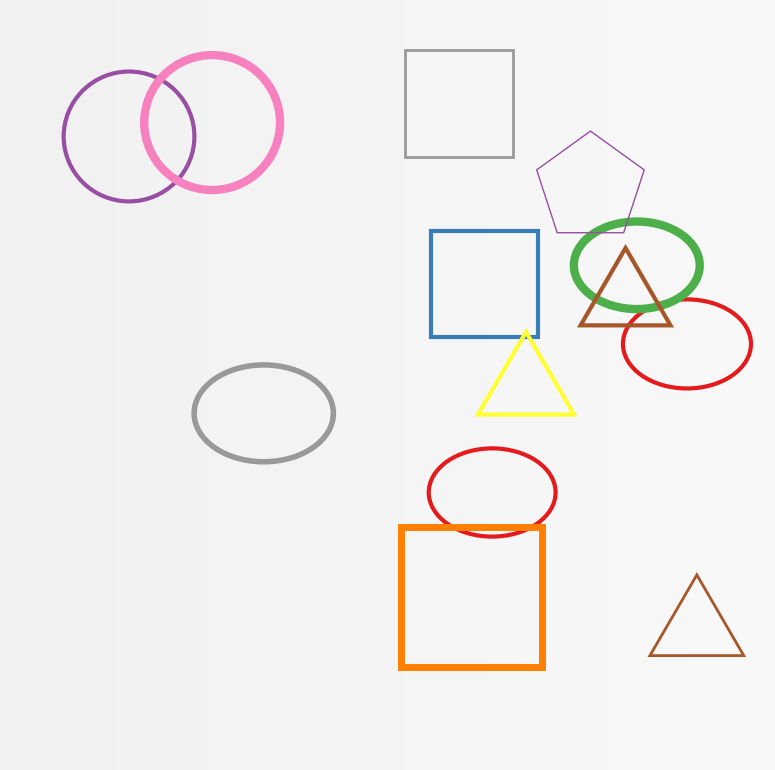[{"shape": "oval", "thickness": 1.5, "radius": 0.41, "center": [0.886, 0.553]}, {"shape": "oval", "thickness": 1.5, "radius": 0.41, "center": [0.635, 0.36]}, {"shape": "square", "thickness": 1.5, "radius": 0.34, "center": [0.625, 0.631]}, {"shape": "oval", "thickness": 3, "radius": 0.41, "center": [0.822, 0.655]}, {"shape": "pentagon", "thickness": 0.5, "radius": 0.36, "center": [0.762, 0.757]}, {"shape": "circle", "thickness": 1.5, "radius": 0.42, "center": [0.166, 0.823]}, {"shape": "square", "thickness": 2.5, "radius": 0.45, "center": [0.609, 0.224]}, {"shape": "triangle", "thickness": 1.5, "radius": 0.36, "center": [0.679, 0.497]}, {"shape": "triangle", "thickness": 1, "radius": 0.35, "center": [0.899, 0.184]}, {"shape": "triangle", "thickness": 1.5, "radius": 0.33, "center": [0.807, 0.611]}, {"shape": "circle", "thickness": 3, "radius": 0.44, "center": [0.274, 0.841]}, {"shape": "oval", "thickness": 2, "radius": 0.45, "center": [0.34, 0.463]}, {"shape": "square", "thickness": 1, "radius": 0.35, "center": [0.592, 0.866]}]